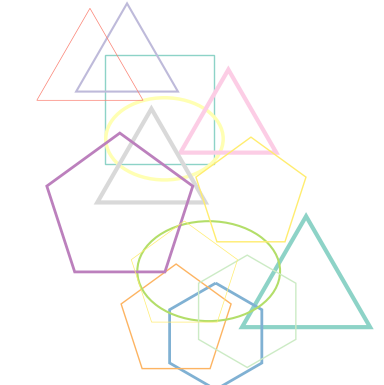[{"shape": "square", "thickness": 1, "radius": 0.71, "center": [0.414, 0.715]}, {"shape": "triangle", "thickness": 3, "radius": 0.96, "center": [0.795, 0.246]}, {"shape": "oval", "thickness": 2.5, "radius": 0.76, "center": [0.427, 0.639]}, {"shape": "triangle", "thickness": 1.5, "radius": 0.76, "center": [0.33, 0.838]}, {"shape": "triangle", "thickness": 0.5, "radius": 0.8, "center": [0.234, 0.819]}, {"shape": "hexagon", "thickness": 2, "radius": 0.69, "center": [0.56, 0.126]}, {"shape": "pentagon", "thickness": 1, "radius": 0.75, "center": [0.457, 0.164]}, {"shape": "oval", "thickness": 1.5, "radius": 0.93, "center": [0.542, 0.296]}, {"shape": "triangle", "thickness": 3, "radius": 0.72, "center": [0.593, 0.675]}, {"shape": "triangle", "thickness": 3, "radius": 0.81, "center": [0.393, 0.555]}, {"shape": "pentagon", "thickness": 2, "radius": 1.0, "center": [0.311, 0.455]}, {"shape": "hexagon", "thickness": 1, "radius": 0.73, "center": [0.642, 0.191]}, {"shape": "pentagon", "thickness": 1, "radius": 0.75, "center": [0.652, 0.494]}, {"shape": "pentagon", "thickness": 0.5, "radius": 0.73, "center": [0.479, 0.281]}]